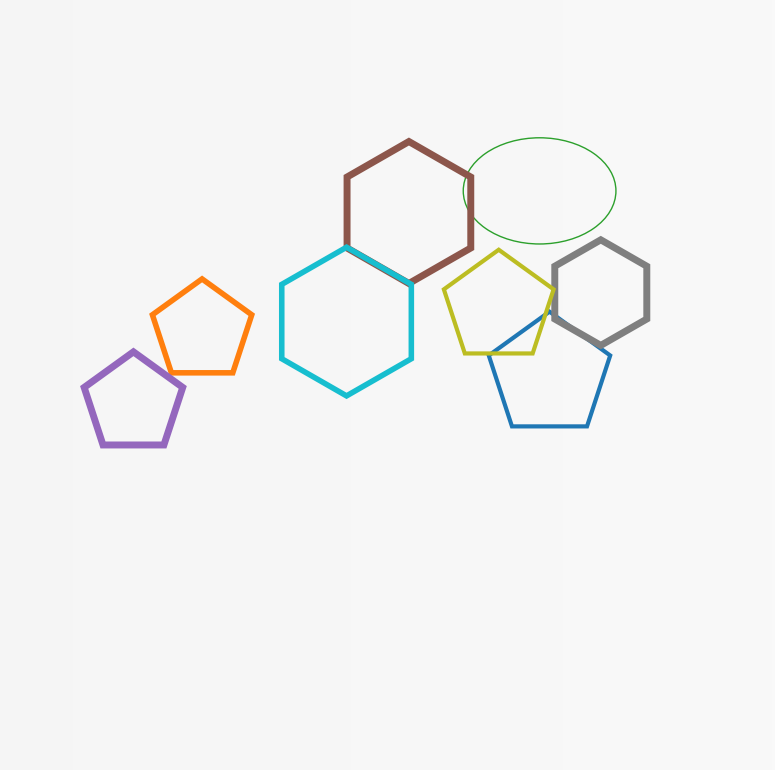[{"shape": "pentagon", "thickness": 1.5, "radius": 0.41, "center": [0.709, 0.513]}, {"shape": "pentagon", "thickness": 2, "radius": 0.34, "center": [0.261, 0.57]}, {"shape": "oval", "thickness": 0.5, "radius": 0.49, "center": [0.696, 0.752]}, {"shape": "pentagon", "thickness": 2.5, "radius": 0.33, "center": [0.172, 0.476]}, {"shape": "hexagon", "thickness": 2.5, "radius": 0.46, "center": [0.528, 0.724]}, {"shape": "hexagon", "thickness": 2.5, "radius": 0.34, "center": [0.775, 0.62]}, {"shape": "pentagon", "thickness": 1.5, "radius": 0.37, "center": [0.644, 0.601]}, {"shape": "hexagon", "thickness": 2, "radius": 0.48, "center": [0.447, 0.582]}]